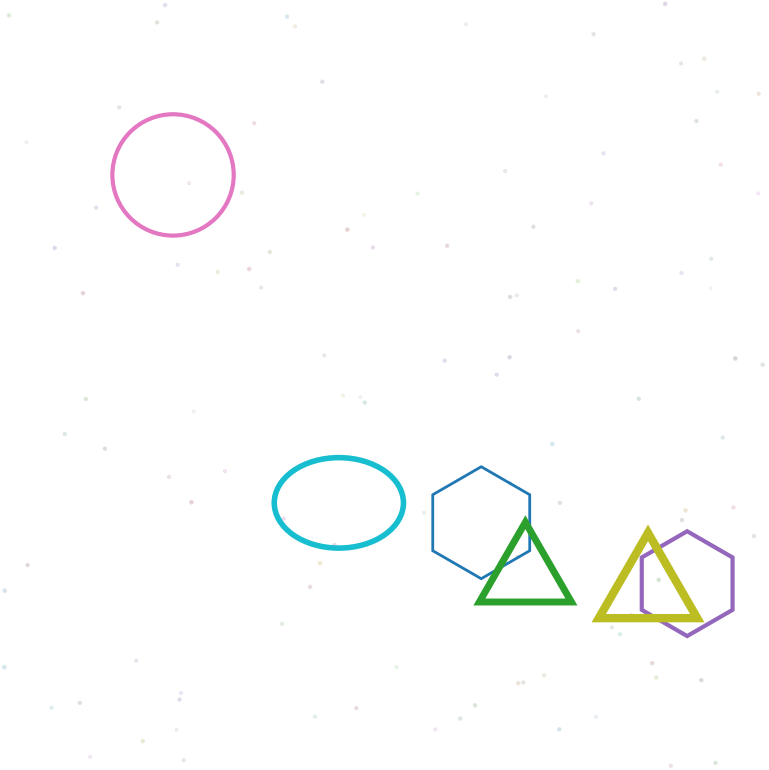[{"shape": "hexagon", "thickness": 1, "radius": 0.36, "center": [0.625, 0.321]}, {"shape": "triangle", "thickness": 2.5, "radius": 0.35, "center": [0.682, 0.253]}, {"shape": "hexagon", "thickness": 1.5, "radius": 0.34, "center": [0.892, 0.242]}, {"shape": "circle", "thickness": 1.5, "radius": 0.39, "center": [0.225, 0.773]}, {"shape": "triangle", "thickness": 3, "radius": 0.37, "center": [0.842, 0.234]}, {"shape": "oval", "thickness": 2, "radius": 0.42, "center": [0.44, 0.347]}]